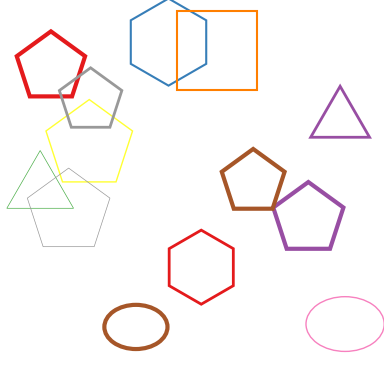[{"shape": "hexagon", "thickness": 2, "radius": 0.48, "center": [0.523, 0.306]}, {"shape": "pentagon", "thickness": 3, "radius": 0.47, "center": [0.132, 0.825]}, {"shape": "hexagon", "thickness": 1.5, "radius": 0.57, "center": [0.438, 0.891]}, {"shape": "triangle", "thickness": 0.5, "radius": 0.5, "center": [0.104, 0.509]}, {"shape": "triangle", "thickness": 2, "radius": 0.44, "center": [0.883, 0.688]}, {"shape": "pentagon", "thickness": 3, "radius": 0.48, "center": [0.801, 0.431]}, {"shape": "square", "thickness": 1.5, "radius": 0.52, "center": [0.564, 0.869]}, {"shape": "pentagon", "thickness": 1, "radius": 0.59, "center": [0.232, 0.623]}, {"shape": "oval", "thickness": 3, "radius": 0.41, "center": [0.353, 0.151]}, {"shape": "pentagon", "thickness": 3, "radius": 0.43, "center": [0.658, 0.527]}, {"shape": "oval", "thickness": 1, "radius": 0.51, "center": [0.896, 0.158]}, {"shape": "pentagon", "thickness": 0.5, "radius": 0.56, "center": [0.178, 0.451]}, {"shape": "pentagon", "thickness": 2, "radius": 0.43, "center": [0.235, 0.739]}]